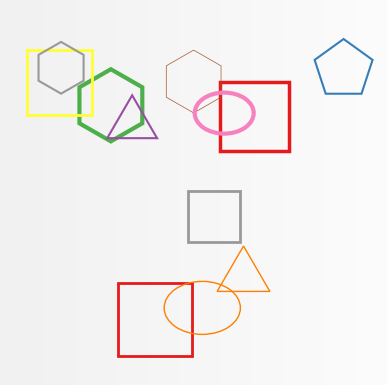[{"shape": "square", "thickness": 2, "radius": 0.47, "center": [0.4, 0.17]}, {"shape": "square", "thickness": 2.5, "radius": 0.44, "center": [0.657, 0.698]}, {"shape": "pentagon", "thickness": 1.5, "radius": 0.39, "center": [0.887, 0.82]}, {"shape": "hexagon", "thickness": 3, "radius": 0.47, "center": [0.286, 0.727]}, {"shape": "triangle", "thickness": 1.5, "radius": 0.37, "center": [0.341, 0.678]}, {"shape": "triangle", "thickness": 1, "radius": 0.39, "center": [0.628, 0.282]}, {"shape": "oval", "thickness": 1, "radius": 0.49, "center": [0.522, 0.2]}, {"shape": "square", "thickness": 2, "radius": 0.42, "center": [0.154, 0.786]}, {"shape": "hexagon", "thickness": 0.5, "radius": 0.41, "center": [0.5, 0.788]}, {"shape": "oval", "thickness": 3, "radius": 0.38, "center": [0.579, 0.706]}, {"shape": "square", "thickness": 2, "radius": 0.33, "center": [0.553, 0.437]}, {"shape": "hexagon", "thickness": 1.5, "radius": 0.34, "center": [0.158, 0.824]}]